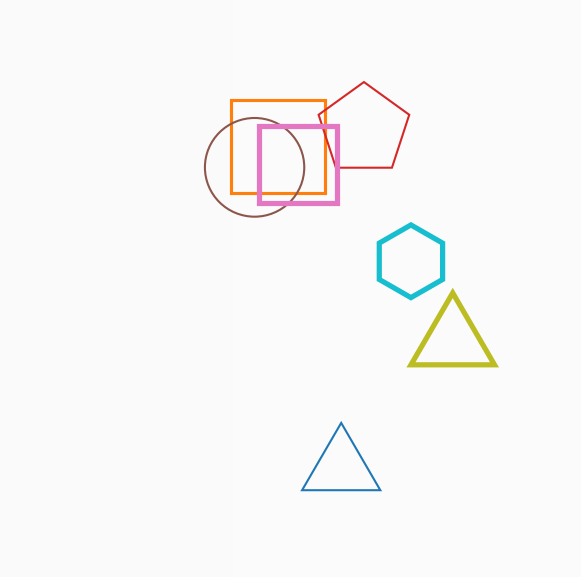[{"shape": "triangle", "thickness": 1, "radius": 0.39, "center": [0.587, 0.189]}, {"shape": "square", "thickness": 1.5, "radius": 0.4, "center": [0.478, 0.746]}, {"shape": "pentagon", "thickness": 1, "radius": 0.41, "center": [0.626, 0.775]}, {"shape": "circle", "thickness": 1, "radius": 0.43, "center": [0.438, 0.709]}, {"shape": "square", "thickness": 2.5, "radius": 0.33, "center": [0.513, 0.714]}, {"shape": "triangle", "thickness": 2.5, "radius": 0.41, "center": [0.779, 0.409]}, {"shape": "hexagon", "thickness": 2.5, "radius": 0.31, "center": [0.707, 0.547]}]